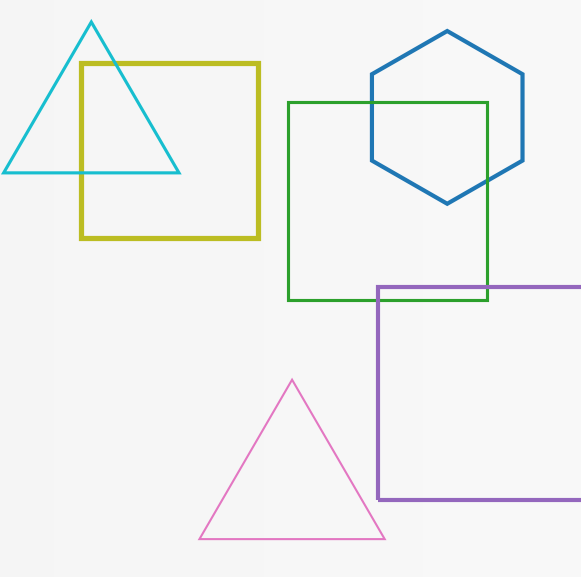[{"shape": "hexagon", "thickness": 2, "radius": 0.75, "center": [0.769, 0.796]}, {"shape": "square", "thickness": 1.5, "radius": 0.86, "center": [0.667, 0.651]}, {"shape": "square", "thickness": 2, "radius": 0.92, "center": [0.834, 0.318]}, {"shape": "triangle", "thickness": 1, "radius": 0.92, "center": [0.502, 0.158]}, {"shape": "square", "thickness": 2.5, "radius": 0.76, "center": [0.291, 0.738]}, {"shape": "triangle", "thickness": 1.5, "radius": 0.87, "center": [0.157, 0.787]}]